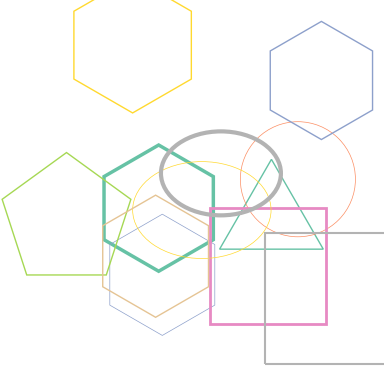[{"shape": "triangle", "thickness": 1, "radius": 0.78, "center": [0.705, 0.431]}, {"shape": "hexagon", "thickness": 2.5, "radius": 0.82, "center": [0.412, 0.459]}, {"shape": "circle", "thickness": 0.5, "radius": 0.75, "center": [0.774, 0.534]}, {"shape": "hexagon", "thickness": 0.5, "radius": 0.79, "center": [0.422, 0.286]}, {"shape": "hexagon", "thickness": 1, "radius": 0.77, "center": [0.835, 0.791]}, {"shape": "square", "thickness": 2, "radius": 0.76, "center": [0.697, 0.31]}, {"shape": "pentagon", "thickness": 1, "radius": 0.88, "center": [0.173, 0.428]}, {"shape": "hexagon", "thickness": 1, "radius": 0.88, "center": [0.344, 0.883]}, {"shape": "oval", "thickness": 0.5, "radius": 0.9, "center": [0.524, 0.454]}, {"shape": "hexagon", "thickness": 1, "radius": 0.79, "center": [0.404, 0.334]}, {"shape": "oval", "thickness": 3, "radius": 0.78, "center": [0.574, 0.55]}, {"shape": "square", "thickness": 1.5, "radius": 0.85, "center": [0.859, 0.225]}]